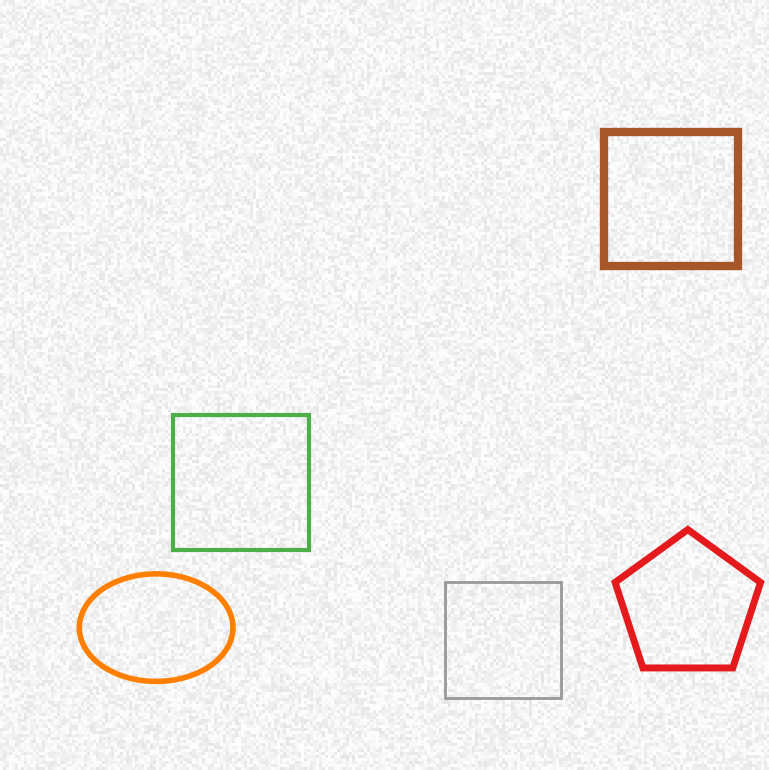[{"shape": "pentagon", "thickness": 2.5, "radius": 0.5, "center": [0.893, 0.213]}, {"shape": "square", "thickness": 1.5, "radius": 0.44, "center": [0.313, 0.373]}, {"shape": "oval", "thickness": 2, "radius": 0.5, "center": [0.203, 0.185]}, {"shape": "square", "thickness": 3, "radius": 0.43, "center": [0.872, 0.742]}, {"shape": "square", "thickness": 1, "radius": 0.38, "center": [0.653, 0.169]}]